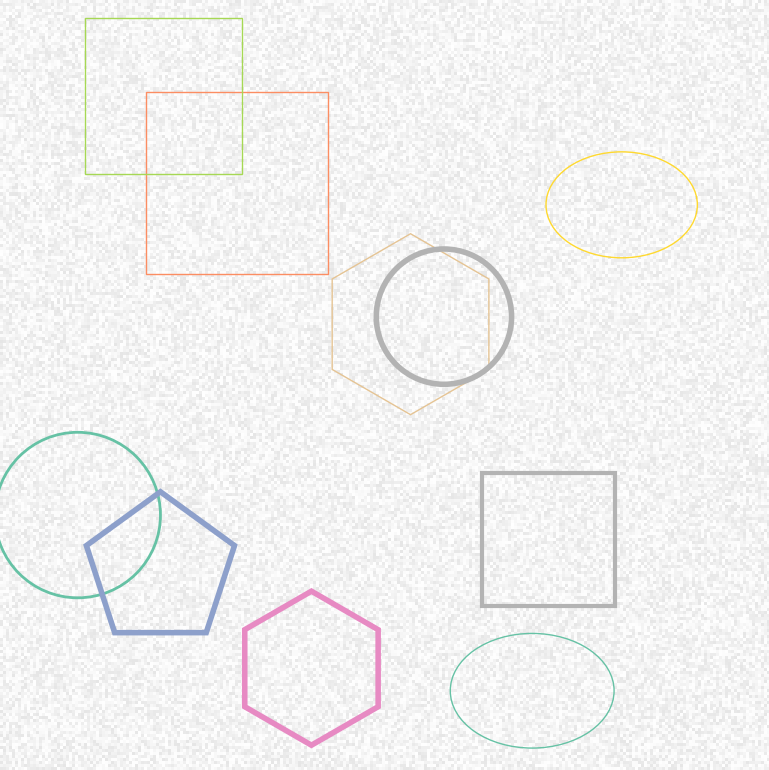[{"shape": "circle", "thickness": 1, "radius": 0.54, "center": [0.101, 0.331]}, {"shape": "oval", "thickness": 0.5, "radius": 0.53, "center": [0.691, 0.103]}, {"shape": "square", "thickness": 0.5, "radius": 0.59, "center": [0.308, 0.763]}, {"shape": "pentagon", "thickness": 2, "radius": 0.51, "center": [0.208, 0.26]}, {"shape": "hexagon", "thickness": 2, "radius": 0.5, "center": [0.404, 0.132]}, {"shape": "square", "thickness": 0.5, "radius": 0.51, "center": [0.212, 0.875]}, {"shape": "oval", "thickness": 0.5, "radius": 0.49, "center": [0.807, 0.734]}, {"shape": "hexagon", "thickness": 0.5, "radius": 0.59, "center": [0.533, 0.579]}, {"shape": "circle", "thickness": 2, "radius": 0.44, "center": [0.577, 0.589]}, {"shape": "square", "thickness": 1.5, "radius": 0.43, "center": [0.713, 0.3]}]